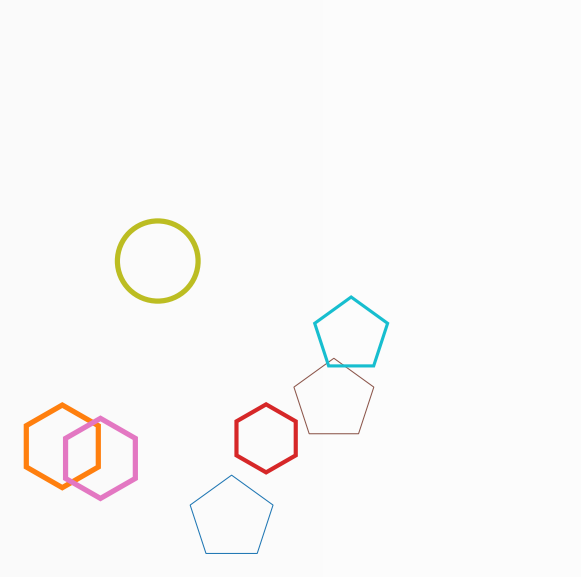[{"shape": "pentagon", "thickness": 0.5, "radius": 0.37, "center": [0.398, 0.101]}, {"shape": "hexagon", "thickness": 2.5, "radius": 0.36, "center": [0.107, 0.226]}, {"shape": "hexagon", "thickness": 2, "radius": 0.29, "center": [0.458, 0.24]}, {"shape": "pentagon", "thickness": 0.5, "radius": 0.36, "center": [0.574, 0.307]}, {"shape": "hexagon", "thickness": 2.5, "radius": 0.35, "center": [0.173, 0.205]}, {"shape": "circle", "thickness": 2.5, "radius": 0.35, "center": [0.271, 0.547]}, {"shape": "pentagon", "thickness": 1.5, "radius": 0.33, "center": [0.604, 0.419]}]